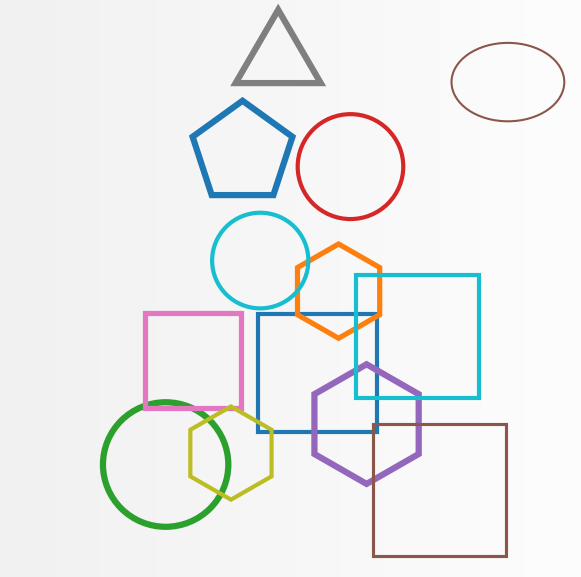[{"shape": "pentagon", "thickness": 3, "radius": 0.45, "center": [0.417, 0.734]}, {"shape": "square", "thickness": 2, "radius": 0.51, "center": [0.547, 0.353]}, {"shape": "hexagon", "thickness": 2.5, "radius": 0.41, "center": [0.583, 0.495]}, {"shape": "circle", "thickness": 3, "radius": 0.54, "center": [0.285, 0.195]}, {"shape": "circle", "thickness": 2, "radius": 0.45, "center": [0.603, 0.711]}, {"shape": "hexagon", "thickness": 3, "radius": 0.52, "center": [0.631, 0.265]}, {"shape": "square", "thickness": 1.5, "radius": 0.57, "center": [0.756, 0.15]}, {"shape": "oval", "thickness": 1, "radius": 0.49, "center": [0.874, 0.857]}, {"shape": "square", "thickness": 2.5, "radius": 0.41, "center": [0.332, 0.374]}, {"shape": "triangle", "thickness": 3, "radius": 0.42, "center": [0.479, 0.898]}, {"shape": "hexagon", "thickness": 2, "radius": 0.4, "center": [0.397, 0.215]}, {"shape": "square", "thickness": 2, "radius": 0.53, "center": [0.719, 0.416]}, {"shape": "circle", "thickness": 2, "radius": 0.41, "center": [0.448, 0.548]}]